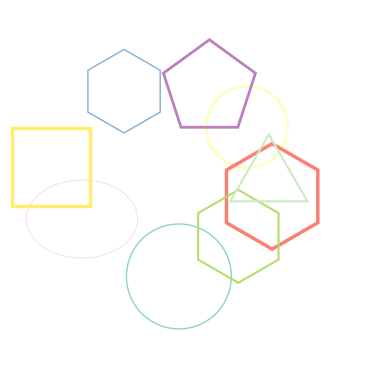[{"shape": "circle", "thickness": 1, "radius": 0.68, "center": [0.465, 0.282]}, {"shape": "circle", "thickness": 1.5, "radius": 0.53, "center": [0.642, 0.67]}, {"shape": "hexagon", "thickness": 2.5, "radius": 0.68, "center": [0.707, 0.49]}, {"shape": "hexagon", "thickness": 1, "radius": 0.54, "center": [0.322, 0.763]}, {"shape": "hexagon", "thickness": 1.5, "radius": 0.6, "center": [0.619, 0.386]}, {"shape": "oval", "thickness": 0.5, "radius": 0.72, "center": [0.213, 0.431]}, {"shape": "pentagon", "thickness": 2, "radius": 0.63, "center": [0.544, 0.771]}, {"shape": "triangle", "thickness": 1.5, "radius": 0.58, "center": [0.698, 0.535]}, {"shape": "square", "thickness": 2.5, "radius": 0.5, "center": [0.132, 0.566]}]